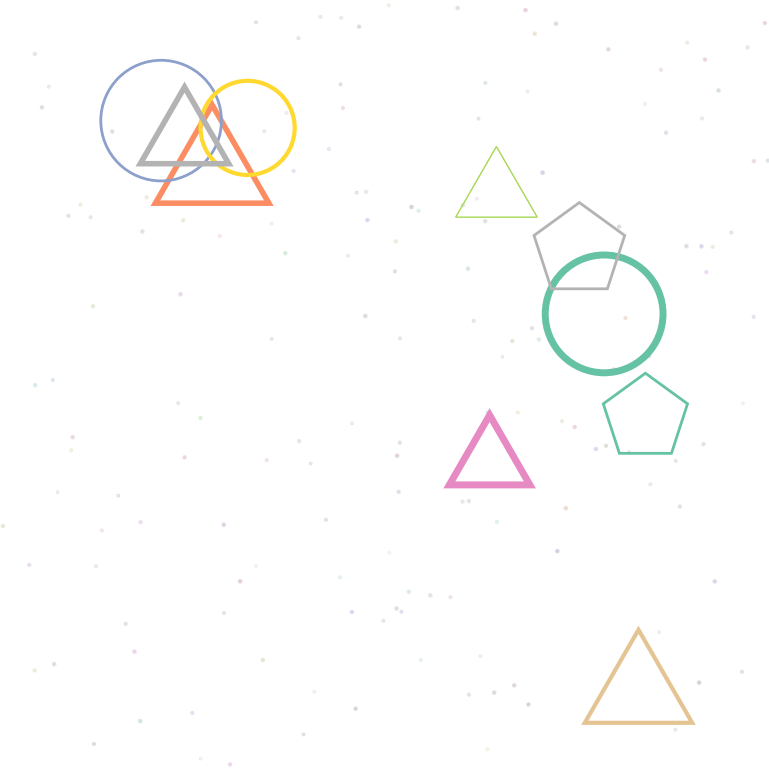[{"shape": "pentagon", "thickness": 1, "radius": 0.29, "center": [0.838, 0.458]}, {"shape": "circle", "thickness": 2.5, "radius": 0.38, "center": [0.785, 0.592]}, {"shape": "triangle", "thickness": 2, "radius": 0.43, "center": [0.275, 0.779]}, {"shape": "circle", "thickness": 1, "radius": 0.39, "center": [0.209, 0.843]}, {"shape": "triangle", "thickness": 2.5, "radius": 0.3, "center": [0.636, 0.4]}, {"shape": "triangle", "thickness": 0.5, "radius": 0.31, "center": [0.645, 0.749]}, {"shape": "circle", "thickness": 1.5, "radius": 0.31, "center": [0.322, 0.834]}, {"shape": "triangle", "thickness": 1.5, "radius": 0.4, "center": [0.829, 0.102]}, {"shape": "triangle", "thickness": 2, "radius": 0.33, "center": [0.24, 0.821]}, {"shape": "pentagon", "thickness": 1, "radius": 0.31, "center": [0.752, 0.675]}]